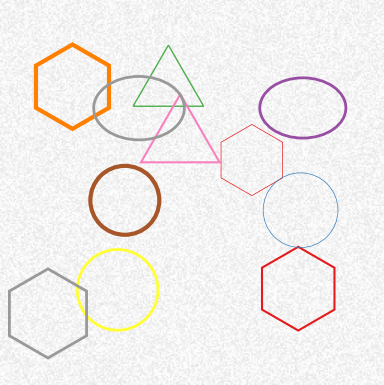[{"shape": "hexagon", "thickness": 1.5, "radius": 0.54, "center": [0.775, 0.25]}, {"shape": "hexagon", "thickness": 0.5, "radius": 0.46, "center": [0.654, 0.584]}, {"shape": "circle", "thickness": 0.5, "radius": 0.49, "center": [0.781, 0.454]}, {"shape": "triangle", "thickness": 1, "radius": 0.53, "center": [0.437, 0.777]}, {"shape": "oval", "thickness": 2, "radius": 0.56, "center": [0.787, 0.72]}, {"shape": "hexagon", "thickness": 3, "radius": 0.55, "center": [0.188, 0.775]}, {"shape": "circle", "thickness": 2, "radius": 0.52, "center": [0.306, 0.247]}, {"shape": "circle", "thickness": 3, "radius": 0.45, "center": [0.324, 0.48]}, {"shape": "triangle", "thickness": 1.5, "radius": 0.59, "center": [0.468, 0.637]}, {"shape": "hexagon", "thickness": 2, "radius": 0.58, "center": [0.125, 0.186]}, {"shape": "oval", "thickness": 2, "radius": 0.59, "center": [0.361, 0.719]}]